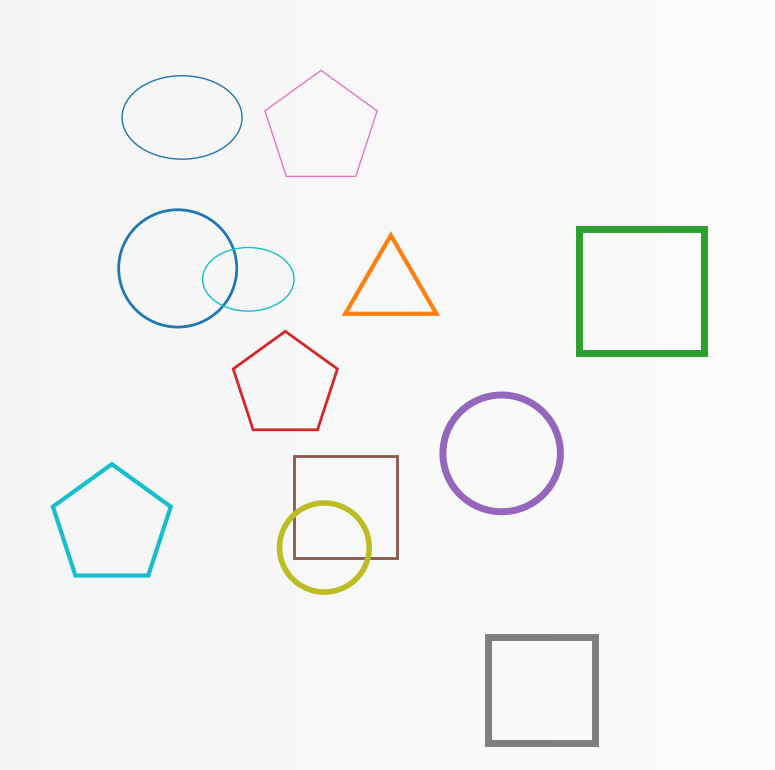[{"shape": "oval", "thickness": 0.5, "radius": 0.39, "center": [0.235, 0.847]}, {"shape": "circle", "thickness": 1, "radius": 0.38, "center": [0.229, 0.651]}, {"shape": "triangle", "thickness": 1.5, "radius": 0.34, "center": [0.504, 0.626]}, {"shape": "square", "thickness": 2.5, "radius": 0.4, "center": [0.828, 0.622]}, {"shape": "pentagon", "thickness": 1, "radius": 0.35, "center": [0.368, 0.499]}, {"shape": "circle", "thickness": 2.5, "radius": 0.38, "center": [0.647, 0.411]}, {"shape": "square", "thickness": 1, "radius": 0.33, "center": [0.446, 0.342]}, {"shape": "pentagon", "thickness": 0.5, "radius": 0.38, "center": [0.414, 0.832]}, {"shape": "square", "thickness": 2.5, "radius": 0.34, "center": [0.699, 0.104]}, {"shape": "circle", "thickness": 2, "radius": 0.29, "center": [0.419, 0.289]}, {"shape": "pentagon", "thickness": 1.5, "radius": 0.4, "center": [0.144, 0.317]}, {"shape": "oval", "thickness": 0.5, "radius": 0.3, "center": [0.32, 0.637]}]